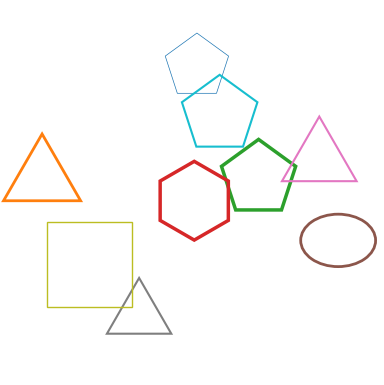[{"shape": "pentagon", "thickness": 0.5, "radius": 0.43, "center": [0.511, 0.828]}, {"shape": "triangle", "thickness": 2, "radius": 0.58, "center": [0.109, 0.536]}, {"shape": "pentagon", "thickness": 2.5, "radius": 0.51, "center": [0.672, 0.537]}, {"shape": "hexagon", "thickness": 2.5, "radius": 0.51, "center": [0.505, 0.479]}, {"shape": "oval", "thickness": 2, "radius": 0.49, "center": [0.878, 0.376]}, {"shape": "triangle", "thickness": 1.5, "radius": 0.56, "center": [0.829, 0.585]}, {"shape": "triangle", "thickness": 1.5, "radius": 0.48, "center": [0.361, 0.182]}, {"shape": "square", "thickness": 1, "radius": 0.55, "center": [0.232, 0.313]}, {"shape": "pentagon", "thickness": 1.5, "radius": 0.52, "center": [0.571, 0.703]}]